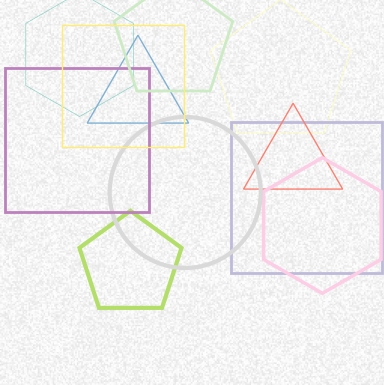[{"shape": "hexagon", "thickness": 0.5, "radius": 0.81, "center": [0.207, 0.859]}, {"shape": "pentagon", "thickness": 0.5, "radius": 0.96, "center": [0.729, 0.81]}, {"shape": "square", "thickness": 2, "radius": 0.98, "center": [0.797, 0.486]}, {"shape": "triangle", "thickness": 1, "radius": 0.74, "center": [0.761, 0.583]}, {"shape": "triangle", "thickness": 1, "radius": 0.76, "center": [0.358, 0.756]}, {"shape": "pentagon", "thickness": 3, "radius": 0.7, "center": [0.339, 0.313]}, {"shape": "hexagon", "thickness": 2.5, "radius": 0.88, "center": [0.837, 0.414]}, {"shape": "circle", "thickness": 3, "radius": 0.98, "center": [0.481, 0.5]}, {"shape": "square", "thickness": 2, "radius": 0.93, "center": [0.2, 0.635]}, {"shape": "pentagon", "thickness": 2, "radius": 0.81, "center": [0.451, 0.895]}, {"shape": "square", "thickness": 1, "radius": 0.79, "center": [0.319, 0.776]}]